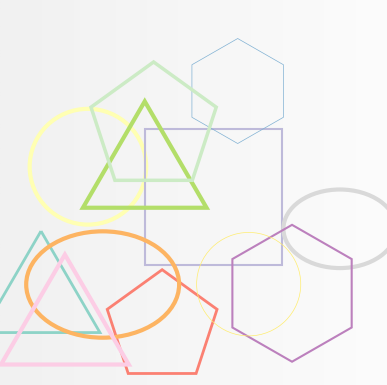[{"shape": "triangle", "thickness": 2, "radius": 0.88, "center": [0.106, 0.224]}, {"shape": "circle", "thickness": 3, "radius": 0.75, "center": [0.227, 0.567]}, {"shape": "square", "thickness": 1.5, "radius": 0.88, "center": [0.551, 0.488]}, {"shape": "pentagon", "thickness": 2, "radius": 0.75, "center": [0.418, 0.15]}, {"shape": "hexagon", "thickness": 0.5, "radius": 0.68, "center": [0.613, 0.764]}, {"shape": "oval", "thickness": 3, "radius": 0.99, "center": [0.265, 0.261]}, {"shape": "triangle", "thickness": 3, "radius": 0.92, "center": [0.374, 0.552]}, {"shape": "triangle", "thickness": 3, "radius": 0.95, "center": [0.167, 0.148]}, {"shape": "oval", "thickness": 3, "radius": 0.73, "center": [0.877, 0.406]}, {"shape": "hexagon", "thickness": 1.5, "radius": 0.89, "center": [0.754, 0.238]}, {"shape": "pentagon", "thickness": 2.5, "radius": 0.85, "center": [0.396, 0.669]}, {"shape": "circle", "thickness": 0.5, "radius": 0.67, "center": [0.642, 0.262]}]